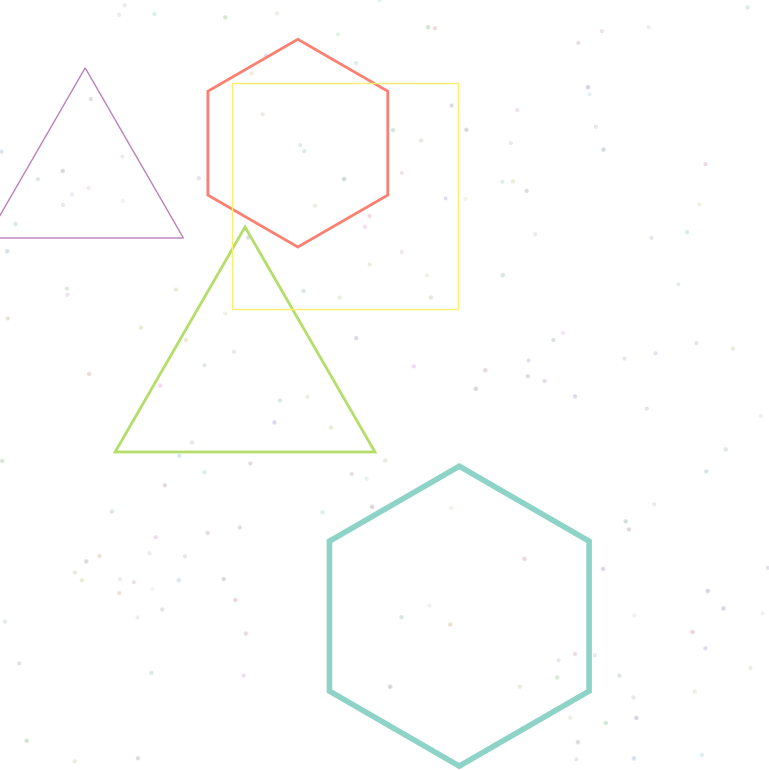[{"shape": "hexagon", "thickness": 2, "radius": 0.97, "center": [0.596, 0.2]}, {"shape": "hexagon", "thickness": 1, "radius": 0.67, "center": [0.387, 0.814]}, {"shape": "triangle", "thickness": 1, "radius": 0.97, "center": [0.318, 0.51]}, {"shape": "triangle", "thickness": 0.5, "radius": 0.74, "center": [0.111, 0.765]}, {"shape": "square", "thickness": 0.5, "radius": 0.73, "center": [0.448, 0.745]}]